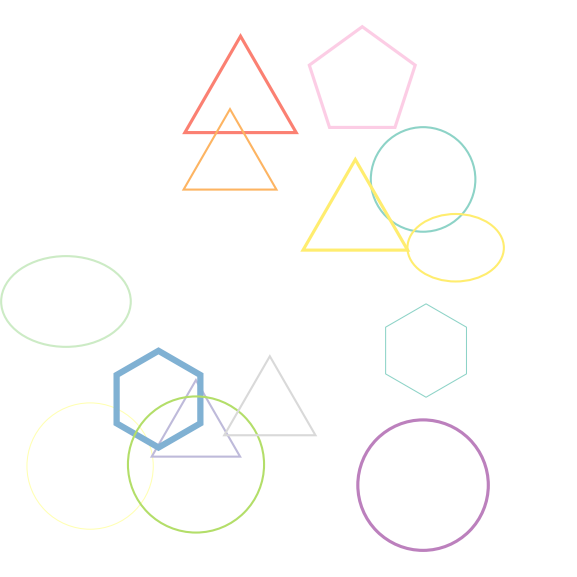[{"shape": "hexagon", "thickness": 0.5, "radius": 0.4, "center": [0.738, 0.392]}, {"shape": "circle", "thickness": 1, "radius": 0.45, "center": [0.733, 0.688]}, {"shape": "circle", "thickness": 0.5, "radius": 0.55, "center": [0.156, 0.192]}, {"shape": "triangle", "thickness": 1, "radius": 0.44, "center": [0.339, 0.253]}, {"shape": "triangle", "thickness": 1.5, "radius": 0.56, "center": [0.417, 0.825]}, {"shape": "hexagon", "thickness": 3, "radius": 0.42, "center": [0.274, 0.308]}, {"shape": "triangle", "thickness": 1, "radius": 0.46, "center": [0.398, 0.717]}, {"shape": "circle", "thickness": 1, "radius": 0.59, "center": [0.339, 0.195]}, {"shape": "pentagon", "thickness": 1.5, "radius": 0.48, "center": [0.627, 0.856]}, {"shape": "triangle", "thickness": 1, "radius": 0.46, "center": [0.467, 0.291]}, {"shape": "circle", "thickness": 1.5, "radius": 0.56, "center": [0.733, 0.159]}, {"shape": "oval", "thickness": 1, "radius": 0.56, "center": [0.114, 0.477]}, {"shape": "triangle", "thickness": 1.5, "radius": 0.52, "center": [0.615, 0.618]}, {"shape": "oval", "thickness": 1, "radius": 0.42, "center": [0.789, 0.57]}]